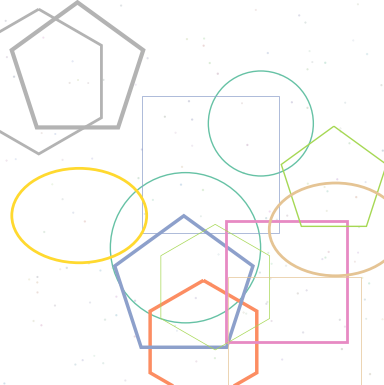[{"shape": "circle", "thickness": 1, "radius": 0.68, "center": [0.677, 0.679]}, {"shape": "circle", "thickness": 1, "radius": 0.98, "center": [0.482, 0.357]}, {"shape": "hexagon", "thickness": 2.5, "radius": 0.8, "center": [0.528, 0.112]}, {"shape": "pentagon", "thickness": 2.5, "radius": 0.94, "center": [0.477, 0.251]}, {"shape": "square", "thickness": 0.5, "radius": 0.89, "center": [0.548, 0.573]}, {"shape": "square", "thickness": 2, "radius": 0.79, "center": [0.743, 0.269]}, {"shape": "pentagon", "thickness": 1, "radius": 0.72, "center": [0.867, 0.528]}, {"shape": "hexagon", "thickness": 0.5, "radius": 0.82, "center": [0.559, 0.254]}, {"shape": "oval", "thickness": 2, "radius": 0.88, "center": [0.206, 0.44]}, {"shape": "square", "thickness": 0.5, "radius": 0.86, "center": [0.764, 0.109]}, {"shape": "oval", "thickness": 2, "radius": 0.86, "center": [0.872, 0.404]}, {"shape": "hexagon", "thickness": 2, "radius": 0.94, "center": [0.101, 0.788]}, {"shape": "pentagon", "thickness": 3, "radius": 0.9, "center": [0.201, 0.814]}]